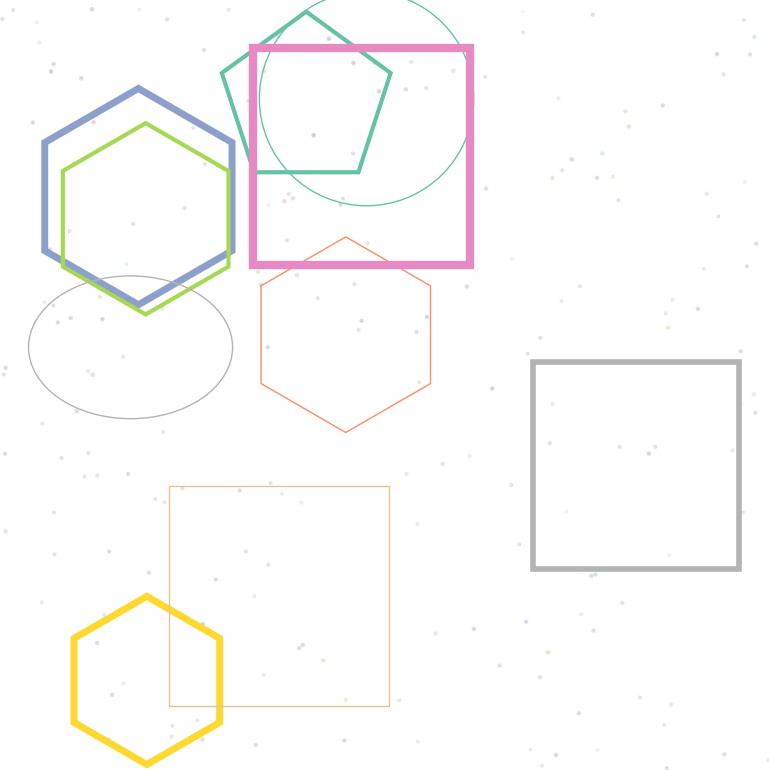[{"shape": "pentagon", "thickness": 1.5, "radius": 0.58, "center": [0.398, 0.87]}, {"shape": "circle", "thickness": 0.5, "radius": 0.7, "center": [0.476, 0.872]}, {"shape": "hexagon", "thickness": 0.5, "radius": 0.64, "center": [0.449, 0.565]}, {"shape": "hexagon", "thickness": 2.5, "radius": 0.7, "center": [0.18, 0.745]}, {"shape": "square", "thickness": 3, "radius": 0.71, "center": [0.47, 0.796]}, {"shape": "hexagon", "thickness": 1.5, "radius": 0.62, "center": [0.189, 0.716]}, {"shape": "hexagon", "thickness": 2.5, "radius": 0.55, "center": [0.191, 0.116]}, {"shape": "square", "thickness": 0.5, "radius": 0.72, "center": [0.362, 0.226]}, {"shape": "oval", "thickness": 0.5, "radius": 0.66, "center": [0.17, 0.549]}, {"shape": "square", "thickness": 2, "radius": 0.67, "center": [0.826, 0.395]}]